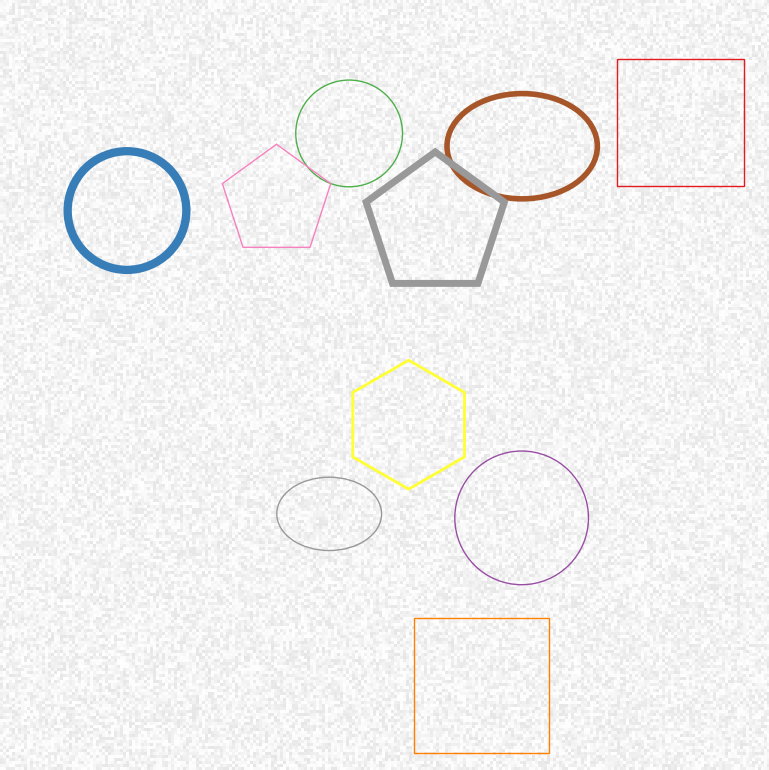[{"shape": "square", "thickness": 0.5, "radius": 0.41, "center": [0.884, 0.841]}, {"shape": "circle", "thickness": 3, "radius": 0.39, "center": [0.165, 0.727]}, {"shape": "circle", "thickness": 0.5, "radius": 0.35, "center": [0.453, 0.827]}, {"shape": "circle", "thickness": 0.5, "radius": 0.43, "center": [0.677, 0.327]}, {"shape": "square", "thickness": 0.5, "radius": 0.44, "center": [0.625, 0.11]}, {"shape": "hexagon", "thickness": 1, "radius": 0.42, "center": [0.531, 0.448]}, {"shape": "oval", "thickness": 2, "radius": 0.49, "center": [0.678, 0.81]}, {"shape": "pentagon", "thickness": 0.5, "radius": 0.37, "center": [0.359, 0.739]}, {"shape": "pentagon", "thickness": 2.5, "radius": 0.47, "center": [0.565, 0.708]}, {"shape": "oval", "thickness": 0.5, "radius": 0.34, "center": [0.427, 0.333]}]